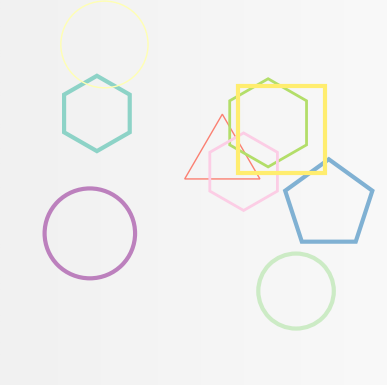[{"shape": "hexagon", "thickness": 3, "radius": 0.49, "center": [0.25, 0.705]}, {"shape": "circle", "thickness": 1, "radius": 0.56, "center": [0.27, 0.885]}, {"shape": "triangle", "thickness": 1, "radius": 0.56, "center": [0.574, 0.591]}, {"shape": "pentagon", "thickness": 3, "radius": 0.59, "center": [0.848, 0.468]}, {"shape": "hexagon", "thickness": 2, "radius": 0.57, "center": [0.692, 0.681]}, {"shape": "hexagon", "thickness": 2, "radius": 0.5, "center": [0.629, 0.554]}, {"shape": "circle", "thickness": 3, "radius": 0.58, "center": [0.232, 0.394]}, {"shape": "circle", "thickness": 3, "radius": 0.49, "center": [0.764, 0.244]}, {"shape": "square", "thickness": 3, "radius": 0.56, "center": [0.727, 0.664]}]